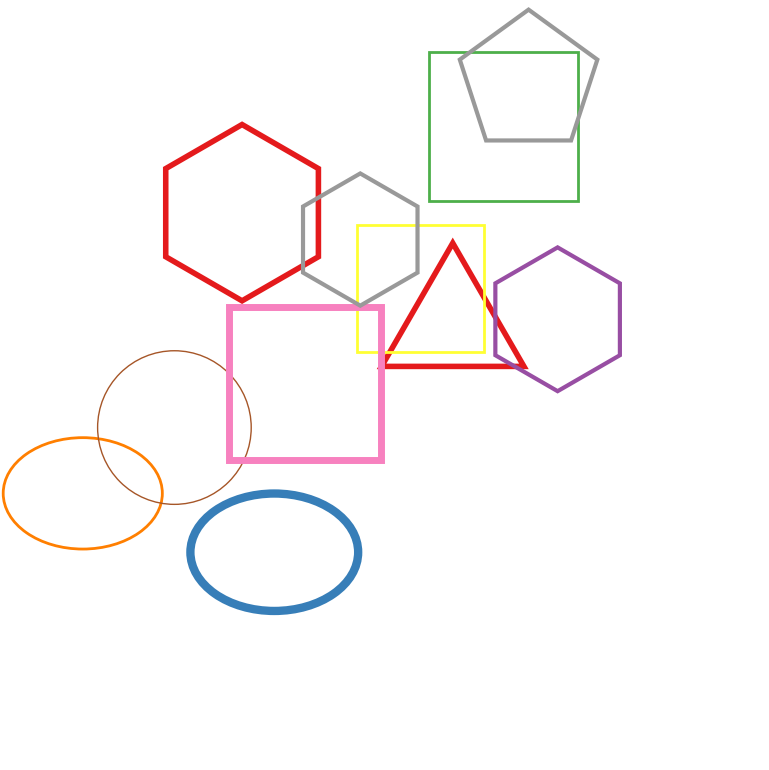[{"shape": "hexagon", "thickness": 2, "radius": 0.57, "center": [0.314, 0.724]}, {"shape": "triangle", "thickness": 2, "radius": 0.53, "center": [0.588, 0.578]}, {"shape": "oval", "thickness": 3, "radius": 0.54, "center": [0.356, 0.283]}, {"shape": "square", "thickness": 1, "radius": 0.48, "center": [0.654, 0.836]}, {"shape": "hexagon", "thickness": 1.5, "radius": 0.47, "center": [0.724, 0.585]}, {"shape": "oval", "thickness": 1, "radius": 0.52, "center": [0.107, 0.359]}, {"shape": "square", "thickness": 1, "radius": 0.41, "center": [0.546, 0.625]}, {"shape": "circle", "thickness": 0.5, "radius": 0.5, "center": [0.227, 0.445]}, {"shape": "square", "thickness": 2.5, "radius": 0.5, "center": [0.396, 0.502]}, {"shape": "hexagon", "thickness": 1.5, "radius": 0.43, "center": [0.468, 0.689]}, {"shape": "pentagon", "thickness": 1.5, "radius": 0.47, "center": [0.686, 0.894]}]